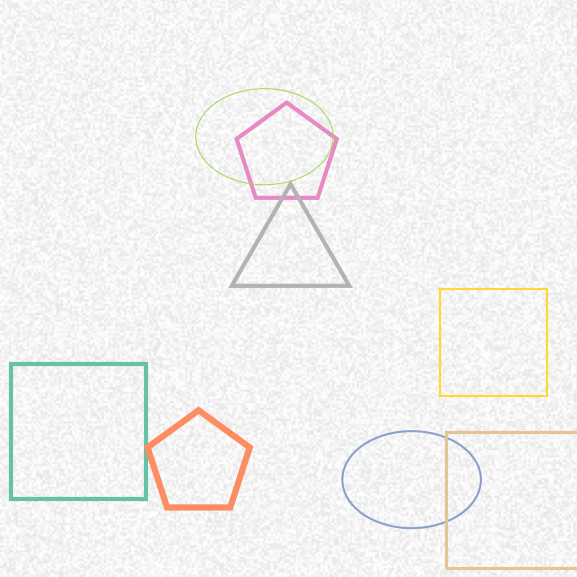[{"shape": "square", "thickness": 2, "radius": 0.58, "center": [0.136, 0.252]}, {"shape": "pentagon", "thickness": 3, "radius": 0.47, "center": [0.344, 0.196]}, {"shape": "oval", "thickness": 1, "radius": 0.6, "center": [0.713, 0.169]}, {"shape": "pentagon", "thickness": 2, "radius": 0.46, "center": [0.496, 0.73]}, {"shape": "oval", "thickness": 0.5, "radius": 0.59, "center": [0.458, 0.762]}, {"shape": "square", "thickness": 1, "radius": 0.46, "center": [0.855, 0.407]}, {"shape": "square", "thickness": 1.5, "radius": 0.59, "center": [0.89, 0.134]}, {"shape": "triangle", "thickness": 2, "radius": 0.59, "center": [0.503, 0.563]}]